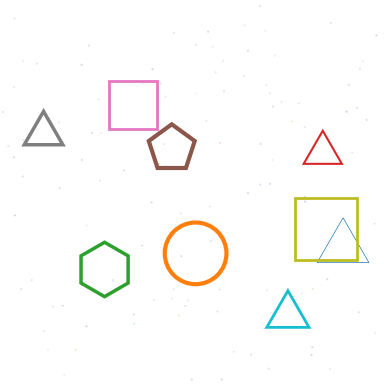[{"shape": "triangle", "thickness": 0.5, "radius": 0.39, "center": [0.891, 0.357]}, {"shape": "circle", "thickness": 3, "radius": 0.4, "center": [0.508, 0.342]}, {"shape": "hexagon", "thickness": 2.5, "radius": 0.35, "center": [0.272, 0.3]}, {"shape": "triangle", "thickness": 1.5, "radius": 0.29, "center": [0.838, 0.603]}, {"shape": "pentagon", "thickness": 3, "radius": 0.31, "center": [0.446, 0.614]}, {"shape": "square", "thickness": 2, "radius": 0.31, "center": [0.345, 0.727]}, {"shape": "triangle", "thickness": 2.5, "radius": 0.29, "center": [0.113, 0.653]}, {"shape": "square", "thickness": 2, "radius": 0.4, "center": [0.846, 0.404]}, {"shape": "triangle", "thickness": 2, "radius": 0.32, "center": [0.748, 0.181]}]